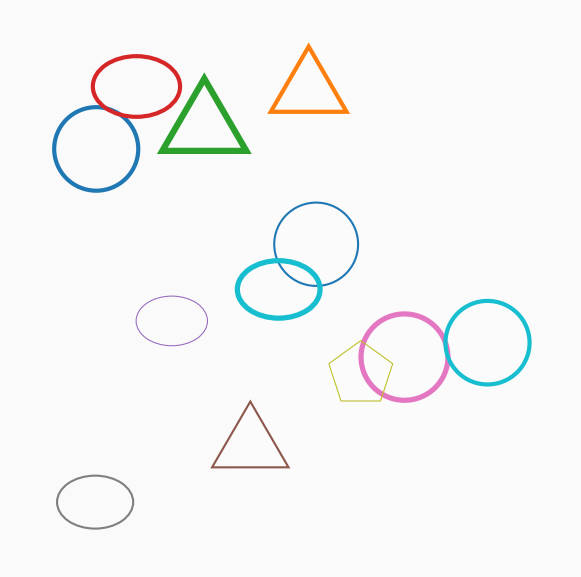[{"shape": "circle", "thickness": 1, "radius": 0.36, "center": [0.544, 0.576]}, {"shape": "circle", "thickness": 2, "radius": 0.36, "center": [0.166, 0.741]}, {"shape": "triangle", "thickness": 2, "radius": 0.38, "center": [0.531, 0.843]}, {"shape": "triangle", "thickness": 3, "radius": 0.42, "center": [0.351, 0.78]}, {"shape": "oval", "thickness": 2, "radius": 0.38, "center": [0.235, 0.849]}, {"shape": "oval", "thickness": 0.5, "radius": 0.31, "center": [0.296, 0.443]}, {"shape": "triangle", "thickness": 1, "radius": 0.38, "center": [0.431, 0.228]}, {"shape": "circle", "thickness": 2.5, "radius": 0.37, "center": [0.696, 0.381]}, {"shape": "oval", "thickness": 1, "radius": 0.33, "center": [0.164, 0.13]}, {"shape": "pentagon", "thickness": 0.5, "radius": 0.29, "center": [0.621, 0.352]}, {"shape": "circle", "thickness": 2, "radius": 0.36, "center": [0.839, 0.406]}, {"shape": "oval", "thickness": 2.5, "radius": 0.36, "center": [0.479, 0.498]}]